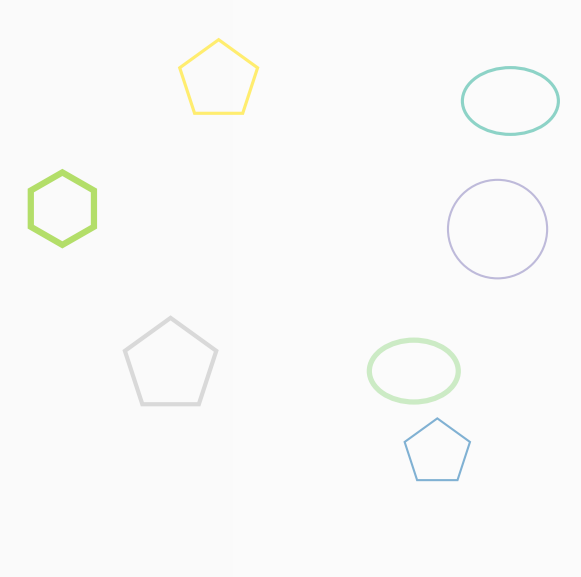[{"shape": "oval", "thickness": 1.5, "radius": 0.41, "center": [0.878, 0.824]}, {"shape": "circle", "thickness": 1, "radius": 0.43, "center": [0.856, 0.602]}, {"shape": "pentagon", "thickness": 1, "radius": 0.3, "center": [0.752, 0.216]}, {"shape": "hexagon", "thickness": 3, "radius": 0.31, "center": [0.107, 0.638]}, {"shape": "pentagon", "thickness": 2, "radius": 0.41, "center": [0.293, 0.366]}, {"shape": "oval", "thickness": 2.5, "radius": 0.38, "center": [0.712, 0.357]}, {"shape": "pentagon", "thickness": 1.5, "radius": 0.35, "center": [0.376, 0.86]}]